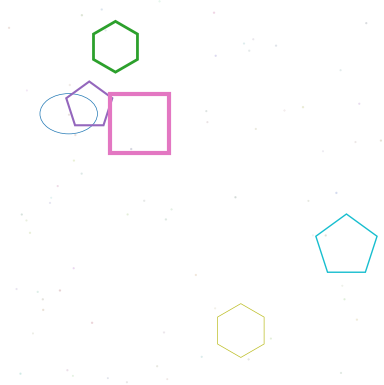[{"shape": "oval", "thickness": 0.5, "radius": 0.37, "center": [0.178, 0.705]}, {"shape": "hexagon", "thickness": 2, "radius": 0.33, "center": [0.3, 0.879]}, {"shape": "pentagon", "thickness": 1.5, "radius": 0.31, "center": [0.232, 0.725]}, {"shape": "square", "thickness": 3, "radius": 0.38, "center": [0.362, 0.68]}, {"shape": "hexagon", "thickness": 0.5, "radius": 0.35, "center": [0.625, 0.141]}, {"shape": "pentagon", "thickness": 1, "radius": 0.42, "center": [0.9, 0.361]}]